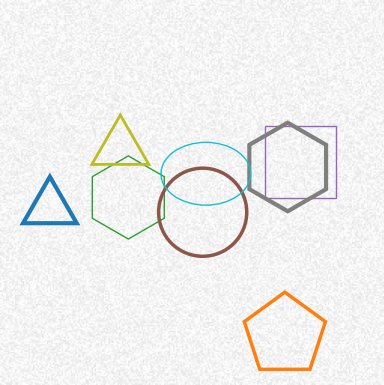[{"shape": "triangle", "thickness": 3, "radius": 0.4, "center": [0.13, 0.46]}, {"shape": "pentagon", "thickness": 2.5, "radius": 0.55, "center": [0.74, 0.13]}, {"shape": "hexagon", "thickness": 1, "radius": 0.54, "center": [0.333, 0.487]}, {"shape": "square", "thickness": 1, "radius": 0.46, "center": [0.78, 0.579]}, {"shape": "circle", "thickness": 2.5, "radius": 0.57, "center": [0.526, 0.449]}, {"shape": "hexagon", "thickness": 3, "radius": 0.58, "center": [0.747, 0.566]}, {"shape": "triangle", "thickness": 2, "radius": 0.43, "center": [0.313, 0.616]}, {"shape": "oval", "thickness": 1, "radius": 0.58, "center": [0.535, 0.549]}]